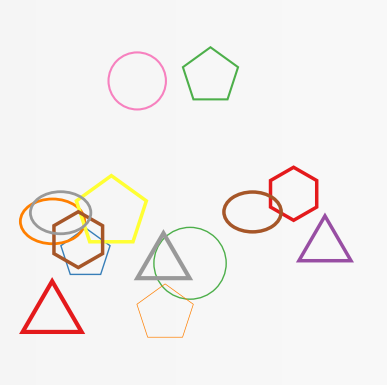[{"shape": "hexagon", "thickness": 2.5, "radius": 0.34, "center": [0.758, 0.497]}, {"shape": "triangle", "thickness": 3, "radius": 0.44, "center": [0.135, 0.182]}, {"shape": "pentagon", "thickness": 1, "radius": 0.33, "center": [0.221, 0.341]}, {"shape": "pentagon", "thickness": 1.5, "radius": 0.37, "center": [0.543, 0.802]}, {"shape": "circle", "thickness": 1, "radius": 0.47, "center": [0.49, 0.316]}, {"shape": "triangle", "thickness": 2.5, "radius": 0.39, "center": [0.839, 0.362]}, {"shape": "pentagon", "thickness": 0.5, "radius": 0.38, "center": [0.426, 0.186]}, {"shape": "oval", "thickness": 2, "radius": 0.42, "center": [0.136, 0.425]}, {"shape": "pentagon", "thickness": 2.5, "radius": 0.47, "center": [0.287, 0.449]}, {"shape": "oval", "thickness": 2.5, "radius": 0.37, "center": [0.652, 0.45]}, {"shape": "hexagon", "thickness": 2.5, "radius": 0.36, "center": [0.202, 0.378]}, {"shape": "circle", "thickness": 1.5, "radius": 0.37, "center": [0.354, 0.79]}, {"shape": "oval", "thickness": 2, "radius": 0.39, "center": [0.156, 0.447]}, {"shape": "triangle", "thickness": 3, "radius": 0.39, "center": [0.422, 0.316]}]